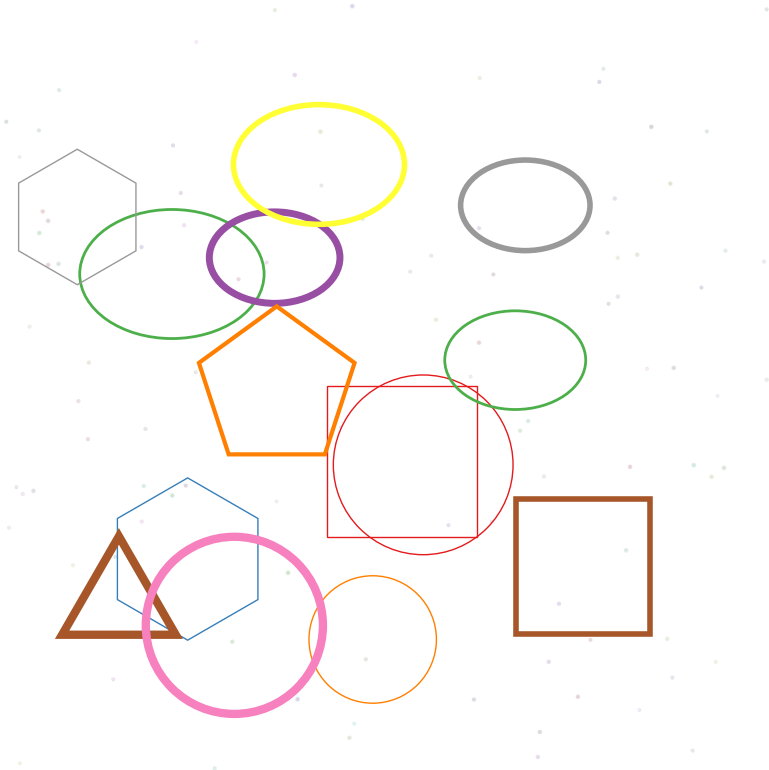[{"shape": "circle", "thickness": 0.5, "radius": 0.58, "center": [0.55, 0.396]}, {"shape": "square", "thickness": 0.5, "radius": 0.49, "center": [0.522, 0.401]}, {"shape": "hexagon", "thickness": 0.5, "radius": 0.53, "center": [0.244, 0.274]}, {"shape": "oval", "thickness": 1, "radius": 0.6, "center": [0.223, 0.644]}, {"shape": "oval", "thickness": 1, "radius": 0.46, "center": [0.669, 0.532]}, {"shape": "oval", "thickness": 2.5, "radius": 0.42, "center": [0.357, 0.665]}, {"shape": "circle", "thickness": 0.5, "radius": 0.41, "center": [0.484, 0.17]}, {"shape": "pentagon", "thickness": 1.5, "radius": 0.53, "center": [0.359, 0.496]}, {"shape": "oval", "thickness": 2, "radius": 0.56, "center": [0.414, 0.786]}, {"shape": "triangle", "thickness": 3, "radius": 0.43, "center": [0.154, 0.218]}, {"shape": "square", "thickness": 2, "radius": 0.44, "center": [0.757, 0.264]}, {"shape": "circle", "thickness": 3, "radius": 0.58, "center": [0.304, 0.188]}, {"shape": "oval", "thickness": 2, "radius": 0.42, "center": [0.682, 0.733]}, {"shape": "hexagon", "thickness": 0.5, "radius": 0.44, "center": [0.1, 0.718]}]